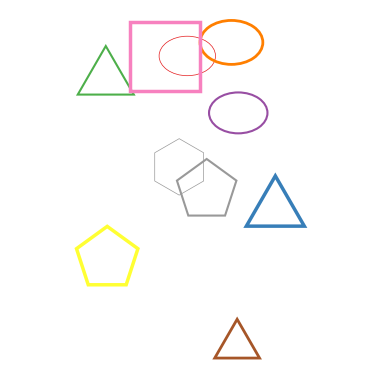[{"shape": "oval", "thickness": 0.5, "radius": 0.37, "center": [0.487, 0.855]}, {"shape": "triangle", "thickness": 2.5, "radius": 0.44, "center": [0.715, 0.456]}, {"shape": "triangle", "thickness": 1.5, "radius": 0.42, "center": [0.275, 0.796]}, {"shape": "oval", "thickness": 1.5, "radius": 0.38, "center": [0.619, 0.707]}, {"shape": "oval", "thickness": 2, "radius": 0.41, "center": [0.601, 0.89]}, {"shape": "pentagon", "thickness": 2.5, "radius": 0.42, "center": [0.278, 0.328]}, {"shape": "triangle", "thickness": 2, "radius": 0.34, "center": [0.616, 0.104]}, {"shape": "square", "thickness": 2.5, "radius": 0.45, "center": [0.429, 0.853]}, {"shape": "hexagon", "thickness": 0.5, "radius": 0.37, "center": [0.465, 0.567]}, {"shape": "pentagon", "thickness": 1.5, "radius": 0.41, "center": [0.537, 0.506]}]